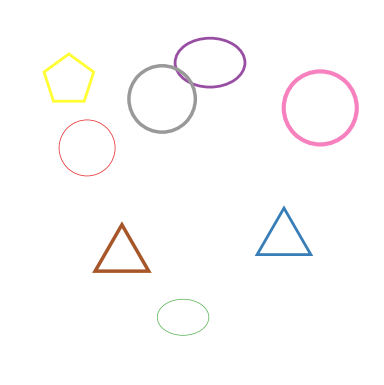[{"shape": "circle", "thickness": 0.5, "radius": 0.36, "center": [0.226, 0.616]}, {"shape": "triangle", "thickness": 2, "radius": 0.4, "center": [0.738, 0.379]}, {"shape": "oval", "thickness": 0.5, "radius": 0.33, "center": [0.475, 0.176]}, {"shape": "oval", "thickness": 2, "radius": 0.45, "center": [0.546, 0.837]}, {"shape": "pentagon", "thickness": 2, "radius": 0.34, "center": [0.179, 0.792]}, {"shape": "triangle", "thickness": 2.5, "radius": 0.4, "center": [0.317, 0.336]}, {"shape": "circle", "thickness": 3, "radius": 0.47, "center": [0.832, 0.72]}, {"shape": "circle", "thickness": 2.5, "radius": 0.43, "center": [0.421, 0.743]}]